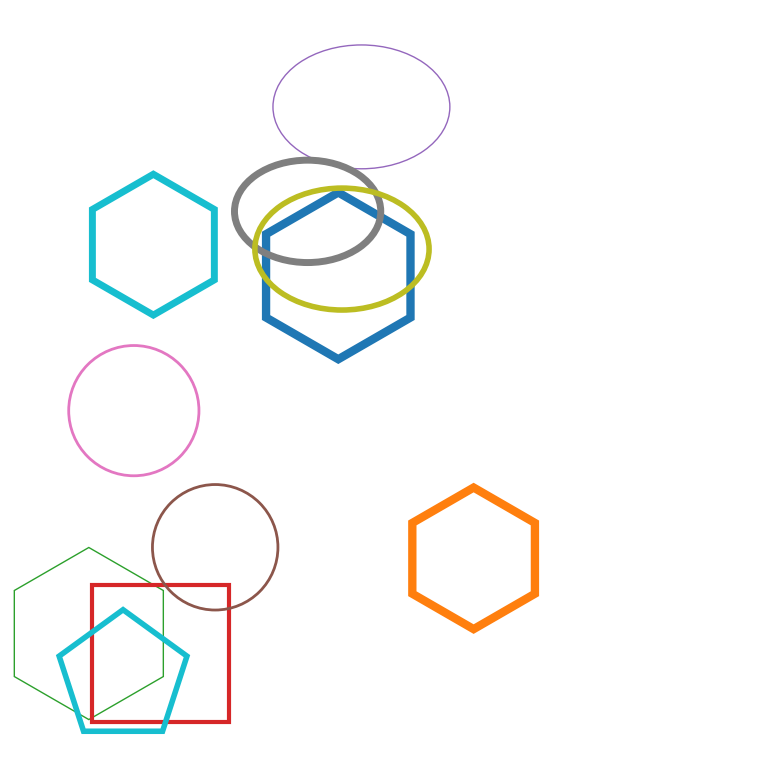[{"shape": "hexagon", "thickness": 3, "radius": 0.54, "center": [0.439, 0.642]}, {"shape": "hexagon", "thickness": 3, "radius": 0.46, "center": [0.615, 0.275]}, {"shape": "hexagon", "thickness": 0.5, "radius": 0.56, "center": [0.115, 0.177]}, {"shape": "square", "thickness": 1.5, "radius": 0.44, "center": [0.209, 0.151]}, {"shape": "oval", "thickness": 0.5, "radius": 0.57, "center": [0.469, 0.861]}, {"shape": "circle", "thickness": 1, "radius": 0.41, "center": [0.279, 0.289]}, {"shape": "circle", "thickness": 1, "radius": 0.42, "center": [0.174, 0.467]}, {"shape": "oval", "thickness": 2.5, "radius": 0.47, "center": [0.4, 0.726]}, {"shape": "oval", "thickness": 2, "radius": 0.57, "center": [0.444, 0.677]}, {"shape": "hexagon", "thickness": 2.5, "radius": 0.46, "center": [0.199, 0.682]}, {"shape": "pentagon", "thickness": 2, "radius": 0.44, "center": [0.16, 0.121]}]